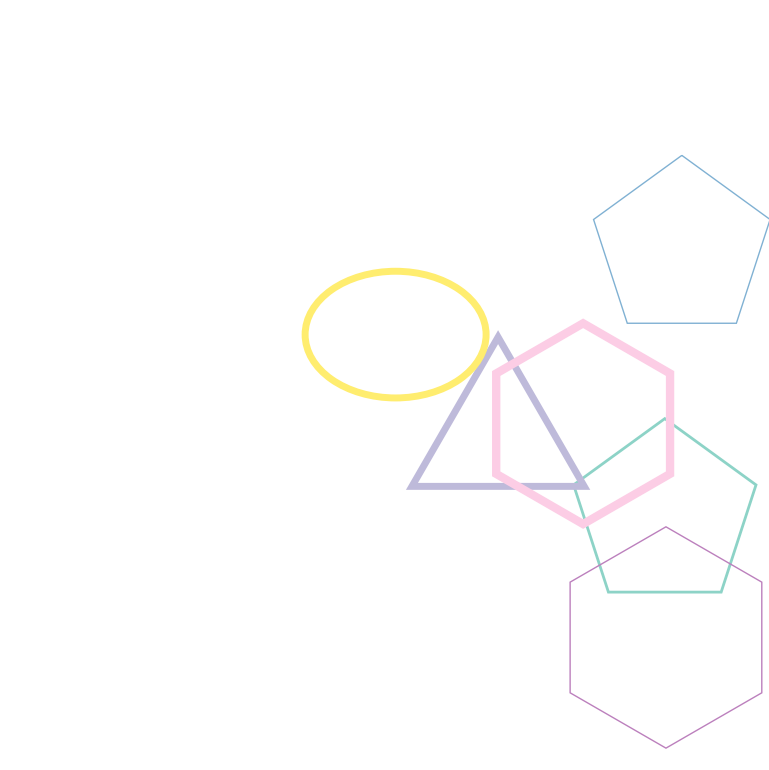[{"shape": "pentagon", "thickness": 1, "radius": 0.62, "center": [0.863, 0.332]}, {"shape": "triangle", "thickness": 2.5, "radius": 0.65, "center": [0.647, 0.433]}, {"shape": "pentagon", "thickness": 0.5, "radius": 0.6, "center": [0.885, 0.678]}, {"shape": "hexagon", "thickness": 3, "radius": 0.65, "center": [0.757, 0.45]}, {"shape": "hexagon", "thickness": 0.5, "radius": 0.72, "center": [0.865, 0.172]}, {"shape": "oval", "thickness": 2.5, "radius": 0.59, "center": [0.514, 0.565]}]